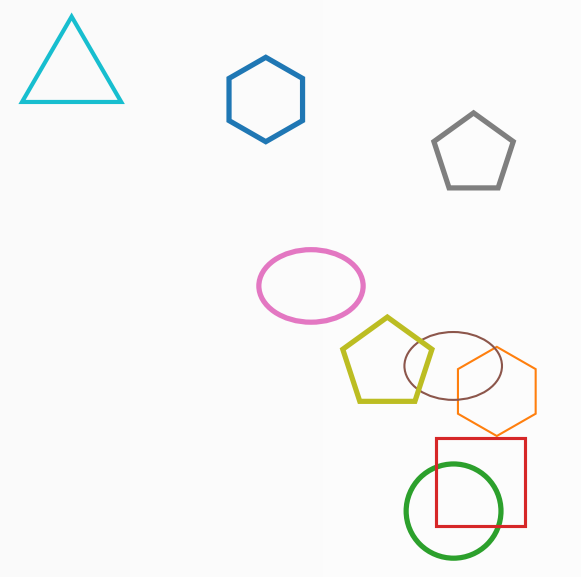[{"shape": "hexagon", "thickness": 2.5, "radius": 0.37, "center": [0.457, 0.827]}, {"shape": "hexagon", "thickness": 1, "radius": 0.39, "center": [0.855, 0.321]}, {"shape": "circle", "thickness": 2.5, "radius": 0.41, "center": [0.78, 0.114]}, {"shape": "square", "thickness": 1.5, "radius": 0.38, "center": [0.826, 0.165]}, {"shape": "oval", "thickness": 1, "radius": 0.42, "center": [0.78, 0.365]}, {"shape": "oval", "thickness": 2.5, "radius": 0.45, "center": [0.535, 0.504]}, {"shape": "pentagon", "thickness": 2.5, "radius": 0.36, "center": [0.815, 0.732]}, {"shape": "pentagon", "thickness": 2.5, "radius": 0.4, "center": [0.666, 0.369]}, {"shape": "triangle", "thickness": 2, "radius": 0.49, "center": [0.123, 0.872]}]